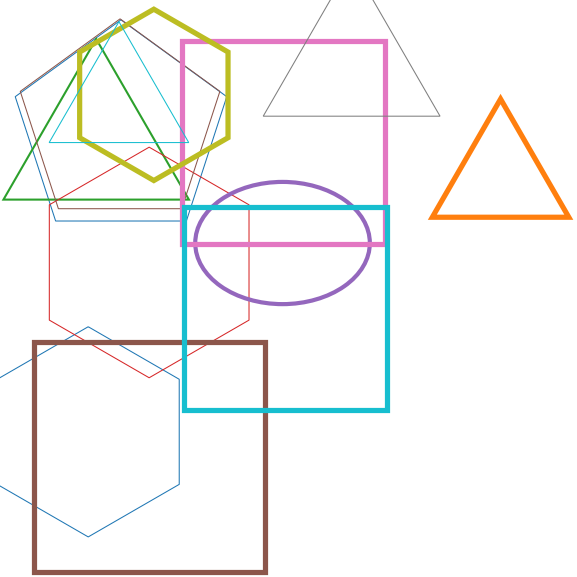[{"shape": "pentagon", "thickness": 0.5, "radius": 0.96, "center": [0.21, 0.772]}, {"shape": "hexagon", "thickness": 0.5, "radius": 0.91, "center": [0.153, 0.251]}, {"shape": "triangle", "thickness": 2.5, "radius": 0.68, "center": [0.867, 0.691]}, {"shape": "triangle", "thickness": 1, "radius": 0.93, "center": [0.167, 0.746]}, {"shape": "hexagon", "thickness": 0.5, "radius": 1.0, "center": [0.258, 0.545]}, {"shape": "oval", "thickness": 2, "radius": 0.76, "center": [0.489, 0.578]}, {"shape": "square", "thickness": 2.5, "radius": 1.0, "center": [0.259, 0.207]}, {"shape": "pentagon", "thickness": 0.5, "radius": 0.91, "center": [0.208, 0.785]}, {"shape": "square", "thickness": 2.5, "radius": 0.88, "center": [0.491, 0.752]}, {"shape": "triangle", "thickness": 0.5, "radius": 0.88, "center": [0.609, 0.886]}, {"shape": "hexagon", "thickness": 2.5, "radius": 0.74, "center": [0.266, 0.835]}, {"shape": "triangle", "thickness": 0.5, "radius": 0.7, "center": [0.206, 0.822]}, {"shape": "square", "thickness": 2.5, "radius": 0.88, "center": [0.495, 0.465]}]